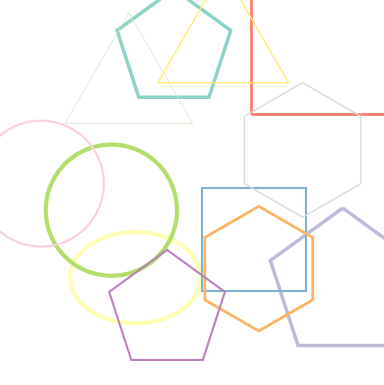[{"shape": "pentagon", "thickness": 2.5, "radius": 0.78, "center": [0.452, 0.873]}, {"shape": "oval", "thickness": 3, "radius": 0.85, "center": [0.352, 0.279]}, {"shape": "pentagon", "thickness": 2.5, "radius": 0.99, "center": [0.89, 0.262]}, {"shape": "square", "thickness": 2, "radius": 0.95, "center": [0.842, 0.894]}, {"shape": "square", "thickness": 1.5, "radius": 0.67, "center": [0.659, 0.378]}, {"shape": "hexagon", "thickness": 2, "radius": 0.81, "center": [0.672, 0.302]}, {"shape": "circle", "thickness": 3, "radius": 0.85, "center": [0.289, 0.454]}, {"shape": "circle", "thickness": 1.5, "radius": 0.82, "center": [0.106, 0.523]}, {"shape": "hexagon", "thickness": 1, "radius": 0.87, "center": [0.786, 0.61]}, {"shape": "pentagon", "thickness": 1.5, "radius": 0.79, "center": [0.434, 0.193]}, {"shape": "triangle", "thickness": 0.5, "radius": 0.96, "center": [0.335, 0.775]}, {"shape": "triangle", "thickness": 1, "radius": 0.98, "center": [0.58, 0.883]}]